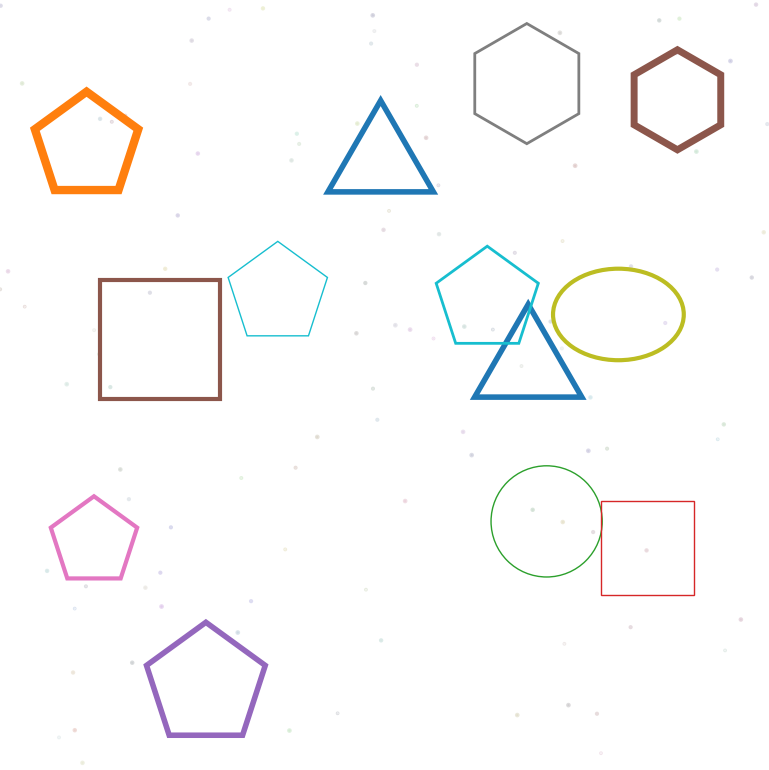[{"shape": "triangle", "thickness": 2, "radius": 0.4, "center": [0.494, 0.79]}, {"shape": "triangle", "thickness": 2, "radius": 0.4, "center": [0.686, 0.524]}, {"shape": "pentagon", "thickness": 3, "radius": 0.35, "center": [0.112, 0.81]}, {"shape": "circle", "thickness": 0.5, "radius": 0.36, "center": [0.71, 0.323]}, {"shape": "square", "thickness": 0.5, "radius": 0.3, "center": [0.841, 0.288]}, {"shape": "pentagon", "thickness": 2, "radius": 0.41, "center": [0.267, 0.111]}, {"shape": "hexagon", "thickness": 2.5, "radius": 0.32, "center": [0.88, 0.87]}, {"shape": "square", "thickness": 1.5, "radius": 0.39, "center": [0.208, 0.559]}, {"shape": "pentagon", "thickness": 1.5, "radius": 0.29, "center": [0.122, 0.297]}, {"shape": "hexagon", "thickness": 1, "radius": 0.39, "center": [0.684, 0.891]}, {"shape": "oval", "thickness": 1.5, "radius": 0.42, "center": [0.803, 0.592]}, {"shape": "pentagon", "thickness": 0.5, "radius": 0.34, "center": [0.361, 0.619]}, {"shape": "pentagon", "thickness": 1, "radius": 0.35, "center": [0.633, 0.611]}]